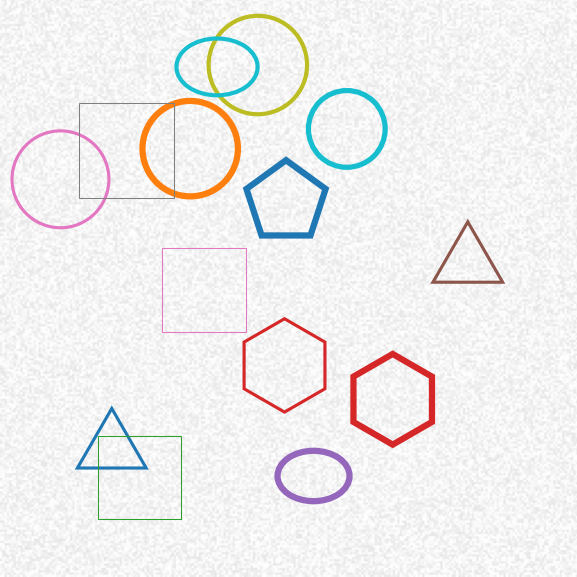[{"shape": "pentagon", "thickness": 3, "radius": 0.36, "center": [0.495, 0.65]}, {"shape": "triangle", "thickness": 1.5, "radius": 0.34, "center": [0.194, 0.223]}, {"shape": "circle", "thickness": 3, "radius": 0.41, "center": [0.329, 0.742]}, {"shape": "square", "thickness": 0.5, "radius": 0.36, "center": [0.241, 0.172]}, {"shape": "hexagon", "thickness": 3, "radius": 0.39, "center": [0.68, 0.308]}, {"shape": "hexagon", "thickness": 1.5, "radius": 0.4, "center": [0.493, 0.366]}, {"shape": "oval", "thickness": 3, "radius": 0.31, "center": [0.543, 0.175]}, {"shape": "triangle", "thickness": 1.5, "radius": 0.35, "center": [0.81, 0.545]}, {"shape": "circle", "thickness": 1.5, "radius": 0.42, "center": [0.105, 0.689]}, {"shape": "square", "thickness": 0.5, "radius": 0.36, "center": [0.353, 0.497]}, {"shape": "square", "thickness": 0.5, "radius": 0.41, "center": [0.22, 0.739]}, {"shape": "circle", "thickness": 2, "radius": 0.43, "center": [0.446, 0.887]}, {"shape": "oval", "thickness": 2, "radius": 0.35, "center": [0.376, 0.883]}, {"shape": "circle", "thickness": 2.5, "radius": 0.33, "center": [0.601, 0.776]}]